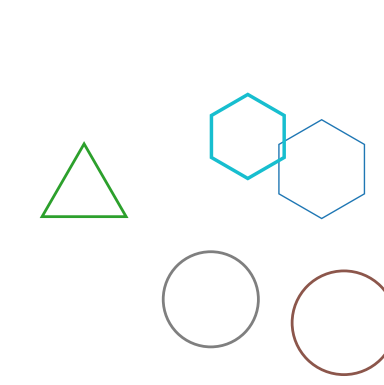[{"shape": "hexagon", "thickness": 1, "radius": 0.64, "center": [0.836, 0.561]}, {"shape": "triangle", "thickness": 2, "radius": 0.63, "center": [0.218, 0.5]}, {"shape": "circle", "thickness": 2, "radius": 0.67, "center": [0.893, 0.162]}, {"shape": "circle", "thickness": 2, "radius": 0.62, "center": [0.548, 0.223]}, {"shape": "hexagon", "thickness": 2.5, "radius": 0.55, "center": [0.644, 0.646]}]